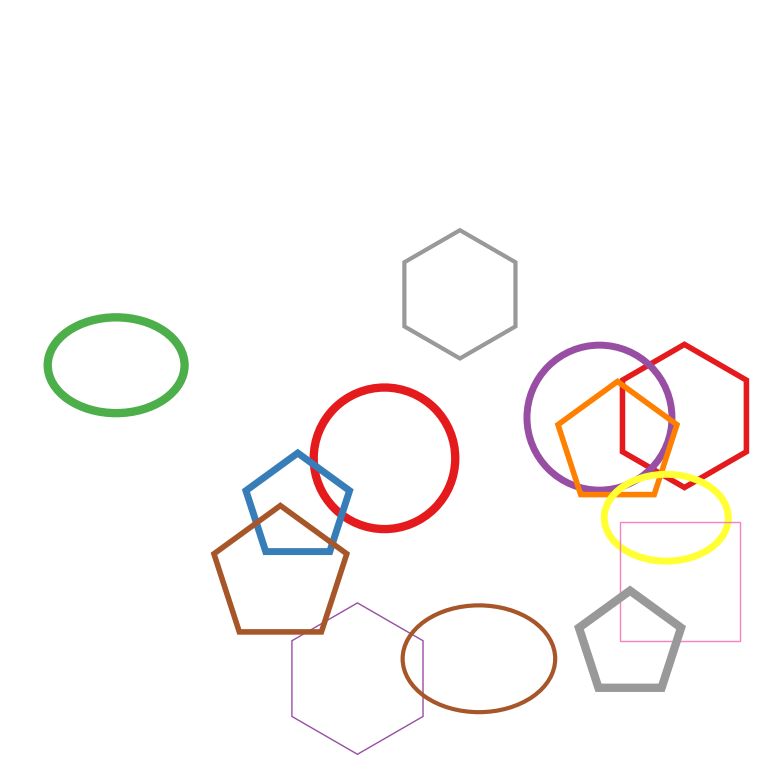[{"shape": "hexagon", "thickness": 2, "radius": 0.46, "center": [0.889, 0.46]}, {"shape": "circle", "thickness": 3, "radius": 0.46, "center": [0.499, 0.405]}, {"shape": "pentagon", "thickness": 2.5, "radius": 0.35, "center": [0.387, 0.341]}, {"shape": "oval", "thickness": 3, "radius": 0.44, "center": [0.151, 0.526]}, {"shape": "circle", "thickness": 2.5, "radius": 0.47, "center": [0.779, 0.458]}, {"shape": "hexagon", "thickness": 0.5, "radius": 0.49, "center": [0.464, 0.119]}, {"shape": "pentagon", "thickness": 2, "radius": 0.41, "center": [0.802, 0.423]}, {"shape": "oval", "thickness": 2.5, "radius": 0.4, "center": [0.865, 0.328]}, {"shape": "oval", "thickness": 1.5, "radius": 0.5, "center": [0.622, 0.144]}, {"shape": "pentagon", "thickness": 2, "radius": 0.45, "center": [0.364, 0.253]}, {"shape": "square", "thickness": 0.5, "radius": 0.39, "center": [0.883, 0.245]}, {"shape": "hexagon", "thickness": 1.5, "radius": 0.42, "center": [0.597, 0.618]}, {"shape": "pentagon", "thickness": 3, "radius": 0.35, "center": [0.818, 0.163]}]